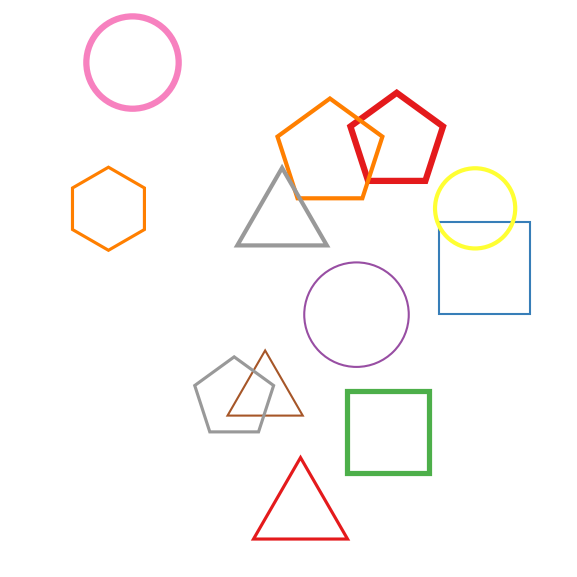[{"shape": "pentagon", "thickness": 3, "radius": 0.42, "center": [0.687, 0.754]}, {"shape": "triangle", "thickness": 1.5, "radius": 0.47, "center": [0.52, 0.113]}, {"shape": "square", "thickness": 1, "radius": 0.4, "center": [0.839, 0.535]}, {"shape": "square", "thickness": 2.5, "radius": 0.35, "center": [0.672, 0.251]}, {"shape": "circle", "thickness": 1, "radius": 0.45, "center": [0.617, 0.454]}, {"shape": "pentagon", "thickness": 2, "radius": 0.48, "center": [0.571, 0.733]}, {"shape": "hexagon", "thickness": 1.5, "radius": 0.36, "center": [0.188, 0.638]}, {"shape": "circle", "thickness": 2, "radius": 0.35, "center": [0.823, 0.638]}, {"shape": "triangle", "thickness": 1, "radius": 0.38, "center": [0.459, 0.317]}, {"shape": "circle", "thickness": 3, "radius": 0.4, "center": [0.229, 0.891]}, {"shape": "triangle", "thickness": 2, "radius": 0.45, "center": [0.488, 0.619]}, {"shape": "pentagon", "thickness": 1.5, "radius": 0.36, "center": [0.405, 0.309]}]